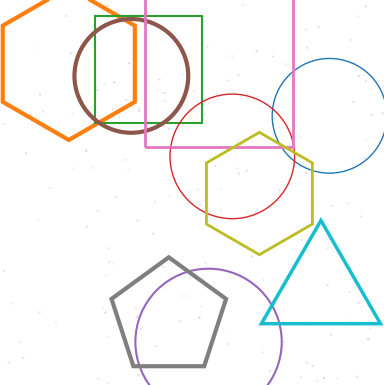[{"shape": "circle", "thickness": 1, "radius": 0.74, "center": [0.856, 0.699]}, {"shape": "hexagon", "thickness": 3, "radius": 0.99, "center": [0.179, 0.834]}, {"shape": "square", "thickness": 1.5, "radius": 0.69, "center": [0.385, 0.819]}, {"shape": "circle", "thickness": 1, "radius": 0.81, "center": [0.603, 0.594]}, {"shape": "circle", "thickness": 1.5, "radius": 0.95, "center": [0.542, 0.112]}, {"shape": "circle", "thickness": 3, "radius": 0.74, "center": [0.341, 0.803]}, {"shape": "square", "thickness": 2, "radius": 0.96, "center": [0.569, 0.812]}, {"shape": "pentagon", "thickness": 3, "radius": 0.78, "center": [0.438, 0.175]}, {"shape": "hexagon", "thickness": 2, "radius": 0.79, "center": [0.674, 0.497]}, {"shape": "triangle", "thickness": 2.5, "radius": 0.89, "center": [0.834, 0.249]}]